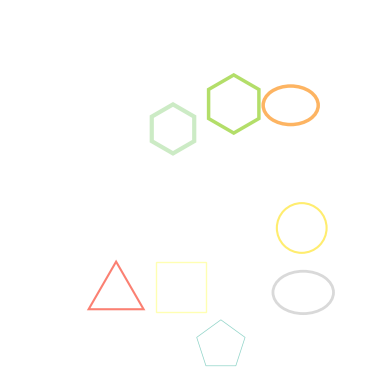[{"shape": "pentagon", "thickness": 0.5, "radius": 0.33, "center": [0.574, 0.103]}, {"shape": "square", "thickness": 1, "radius": 0.32, "center": [0.47, 0.254]}, {"shape": "triangle", "thickness": 1.5, "radius": 0.41, "center": [0.302, 0.238]}, {"shape": "oval", "thickness": 2.5, "radius": 0.36, "center": [0.755, 0.727]}, {"shape": "hexagon", "thickness": 2.5, "radius": 0.38, "center": [0.607, 0.73]}, {"shape": "oval", "thickness": 2, "radius": 0.39, "center": [0.788, 0.24]}, {"shape": "hexagon", "thickness": 3, "radius": 0.32, "center": [0.449, 0.665]}, {"shape": "circle", "thickness": 1.5, "radius": 0.32, "center": [0.784, 0.408]}]